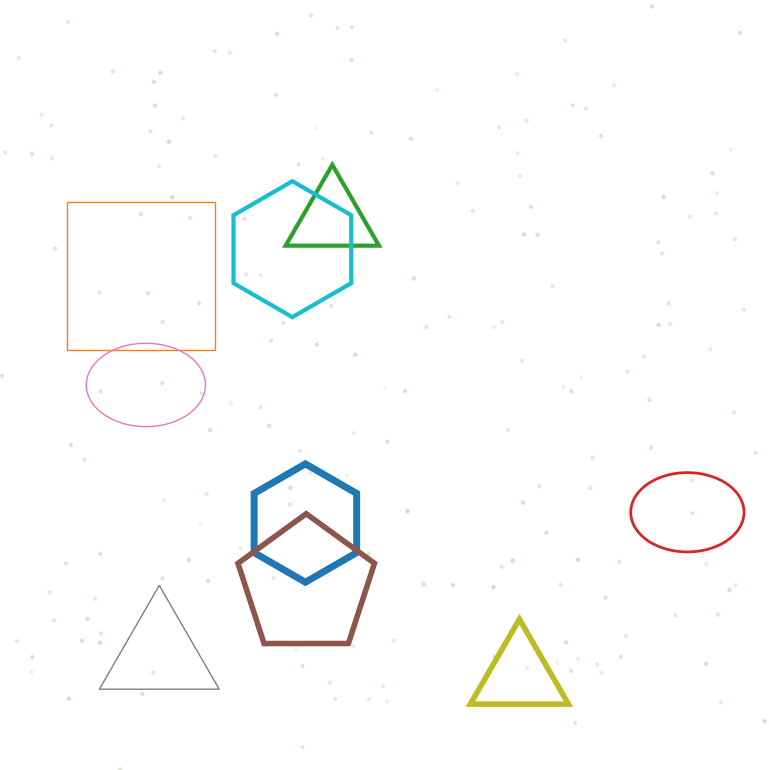[{"shape": "hexagon", "thickness": 2.5, "radius": 0.38, "center": [0.397, 0.321]}, {"shape": "square", "thickness": 0.5, "radius": 0.48, "center": [0.183, 0.642]}, {"shape": "triangle", "thickness": 1.5, "radius": 0.35, "center": [0.432, 0.716]}, {"shape": "oval", "thickness": 1, "radius": 0.37, "center": [0.893, 0.335]}, {"shape": "pentagon", "thickness": 2, "radius": 0.47, "center": [0.398, 0.24]}, {"shape": "oval", "thickness": 0.5, "radius": 0.39, "center": [0.189, 0.5]}, {"shape": "triangle", "thickness": 0.5, "radius": 0.45, "center": [0.207, 0.15]}, {"shape": "triangle", "thickness": 2, "radius": 0.37, "center": [0.675, 0.122]}, {"shape": "hexagon", "thickness": 1.5, "radius": 0.44, "center": [0.38, 0.676]}]